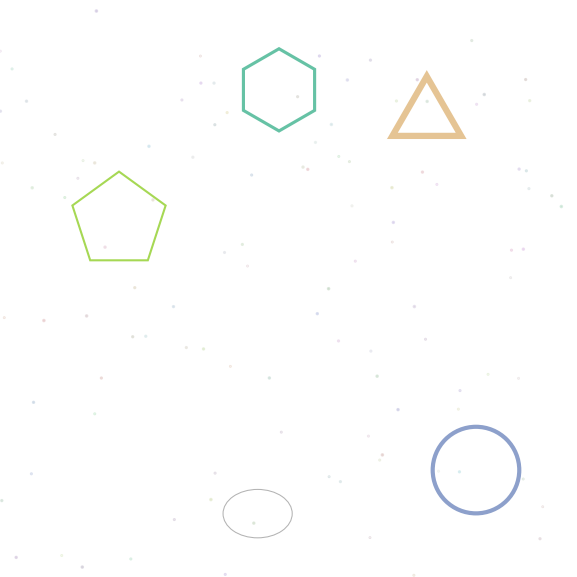[{"shape": "hexagon", "thickness": 1.5, "radius": 0.36, "center": [0.483, 0.844]}, {"shape": "circle", "thickness": 2, "radius": 0.37, "center": [0.824, 0.185]}, {"shape": "pentagon", "thickness": 1, "radius": 0.42, "center": [0.206, 0.617]}, {"shape": "triangle", "thickness": 3, "radius": 0.34, "center": [0.739, 0.798]}, {"shape": "oval", "thickness": 0.5, "radius": 0.3, "center": [0.446, 0.11]}]